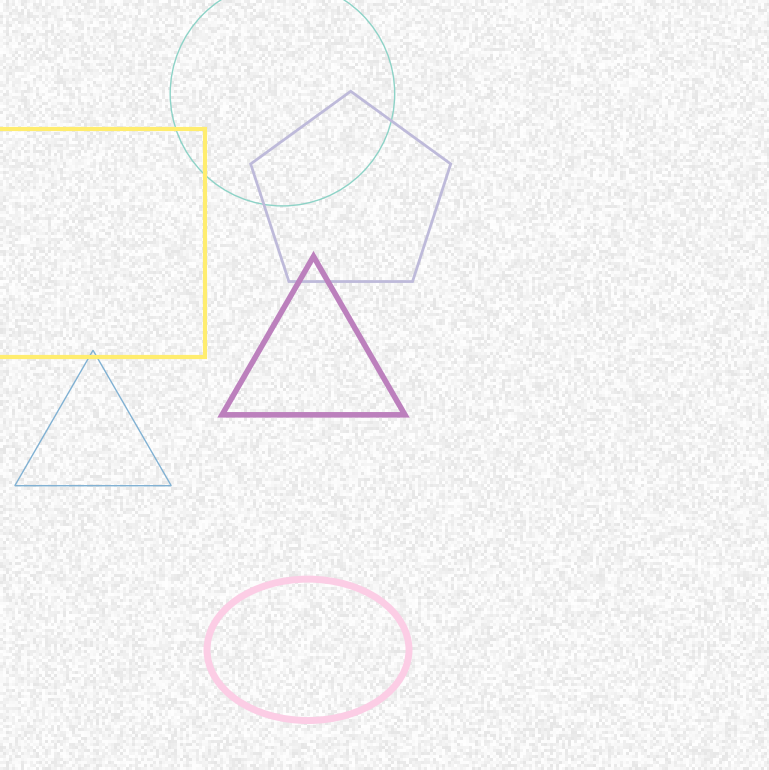[{"shape": "circle", "thickness": 0.5, "radius": 0.73, "center": [0.367, 0.878]}, {"shape": "pentagon", "thickness": 1, "radius": 0.68, "center": [0.455, 0.745]}, {"shape": "triangle", "thickness": 0.5, "radius": 0.59, "center": [0.121, 0.428]}, {"shape": "oval", "thickness": 2.5, "radius": 0.66, "center": [0.4, 0.156]}, {"shape": "triangle", "thickness": 2, "radius": 0.69, "center": [0.407, 0.53]}, {"shape": "square", "thickness": 1.5, "radius": 0.74, "center": [0.118, 0.684]}]